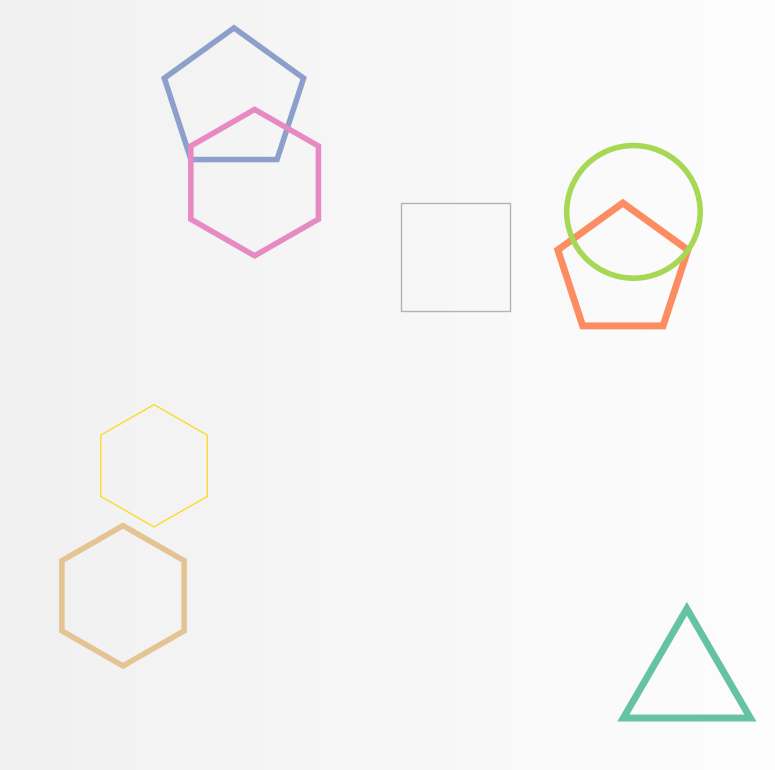[{"shape": "triangle", "thickness": 2.5, "radius": 0.47, "center": [0.886, 0.115]}, {"shape": "pentagon", "thickness": 2.5, "radius": 0.44, "center": [0.804, 0.648]}, {"shape": "pentagon", "thickness": 2, "radius": 0.47, "center": [0.302, 0.869]}, {"shape": "hexagon", "thickness": 2, "radius": 0.48, "center": [0.329, 0.763]}, {"shape": "circle", "thickness": 2, "radius": 0.43, "center": [0.817, 0.725]}, {"shape": "hexagon", "thickness": 0.5, "radius": 0.4, "center": [0.199, 0.395]}, {"shape": "hexagon", "thickness": 2, "radius": 0.46, "center": [0.159, 0.226]}, {"shape": "square", "thickness": 0.5, "radius": 0.35, "center": [0.588, 0.666]}]